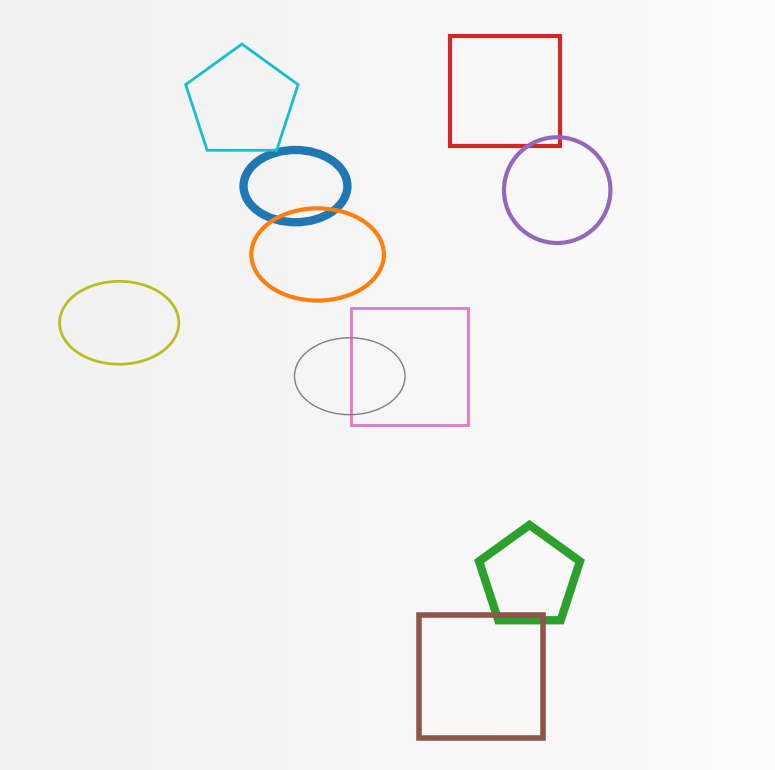[{"shape": "oval", "thickness": 3, "radius": 0.34, "center": [0.381, 0.758]}, {"shape": "oval", "thickness": 1.5, "radius": 0.43, "center": [0.41, 0.67]}, {"shape": "pentagon", "thickness": 3, "radius": 0.34, "center": [0.683, 0.25]}, {"shape": "square", "thickness": 1.5, "radius": 0.36, "center": [0.652, 0.881]}, {"shape": "circle", "thickness": 1.5, "radius": 0.34, "center": [0.719, 0.753]}, {"shape": "square", "thickness": 2, "radius": 0.4, "center": [0.621, 0.121]}, {"shape": "square", "thickness": 1, "radius": 0.38, "center": [0.528, 0.524]}, {"shape": "oval", "thickness": 0.5, "radius": 0.36, "center": [0.451, 0.511]}, {"shape": "oval", "thickness": 1, "radius": 0.38, "center": [0.154, 0.581]}, {"shape": "pentagon", "thickness": 1, "radius": 0.38, "center": [0.312, 0.867]}]